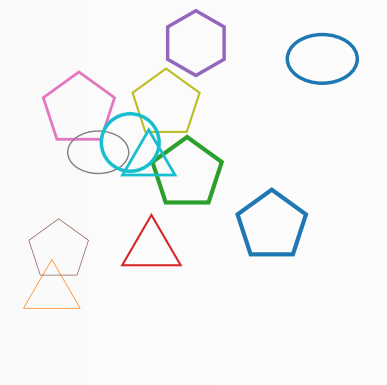[{"shape": "oval", "thickness": 2.5, "radius": 0.45, "center": [0.832, 0.847]}, {"shape": "pentagon", "thickness": 3, "radius": 0.46, "center": [0.701, 0.414]}, {"shape": "triangle", "thickness": 0.5, "radius": 0.42, "center": [0.134, 0.242]}, {"shape": "pentagon", "thickness": 3, "radius": 0.47, "center": [0.483, 0.55]}, {"shape": "triangle", "thickness": 1.5, "radius": 0.44, "center": [0.391, 0.355]}, {"shape": "hexagon", "thickness": 2.5, "radius": 0.42, "center": [0.505, 0.888]}, {"shape": "pentagon", "thickness": 0.5, "radius": 0.4, "center": [0.151, 0.351]}, {"shape": "pentagon", "thickness": 2, "radius": 0.48, "center": [0.204, 0.716]}, {"shape": "oval", "thickness": 1, "radius": 0.39, "center": [0.253, 0.604]}, {"shape": "pentagon", "thickness": 1.5, "radius": 0.45, "center": [0.429, 0.731]}, {"shape": "triangle", "thickness": 2, "radius": 0.39, "center": [0.384, 0.585]}, {"shape": "circle", "thickness": 2.5, "radius": 0.37, "center": [0.336, 0.63]}]